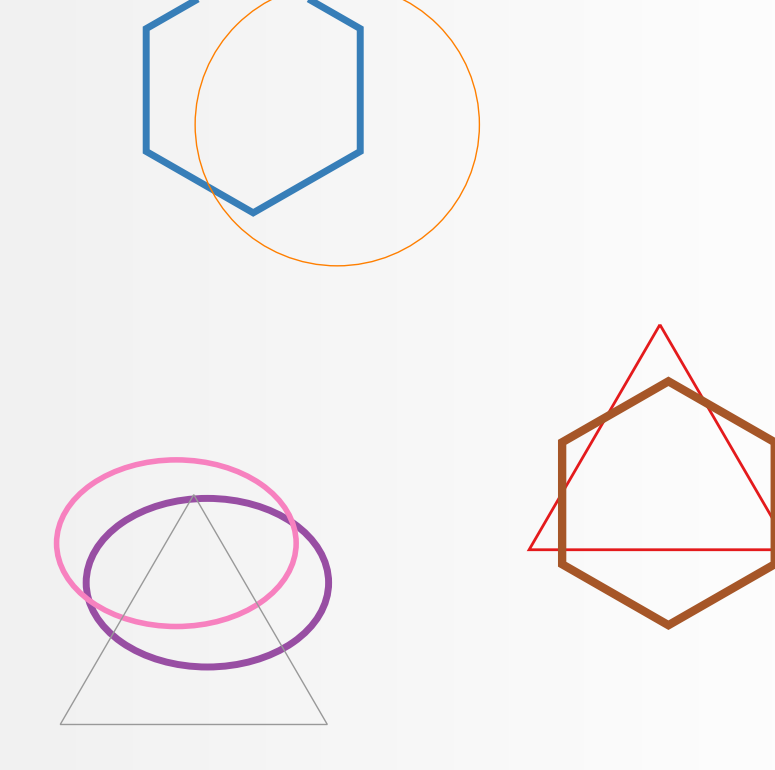[{"shape": "triangle", "thickness": 1, "radius": 0.97, "center": [0.852, 0.383]}, {"shape": "hexagon", "thickness": 2.5, "radius": 0.8, "center": [0.327, 0.883]}, {"shape": "oval", "thickness": 2.5, "radius": 0.78, "center": [0.268, 0.243]}, {"shape": "circle", "thickness": 0.5, "radius": 0.92, "center": [0.435, 0.838]}, {"shape": "hexagon", "thickness": 3, "radius": 0.79, "center": [0.862, 0.346]}, {"shape": "oval", "thickness": 2, "radius": 0.77, "center": [0.228, 0.295]}, {"shape": "triangle", "thickness": 0.5, "radius": 0.99, "center": [0.25, 0.159]}]